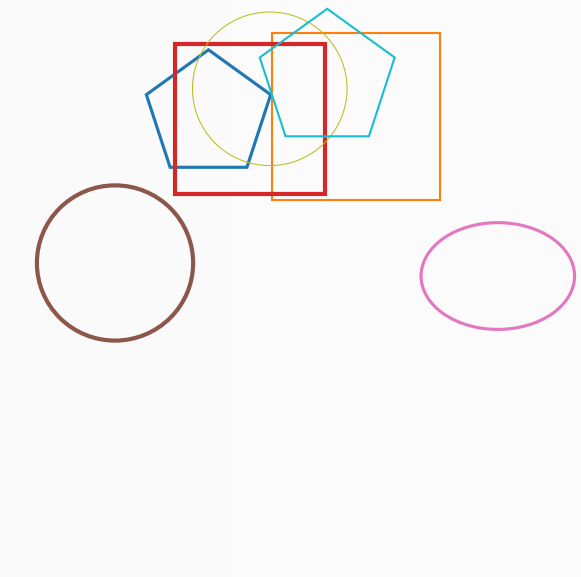[{"shape": "pentagon", "thickness": 1.5, "radius": 0.56, "center": [0.359, 0.8]}, {"shape": "square", "thickness": 1, "radius": 0.72, "center": [0.612, 0.797]}, {"shape": "square", "thickness": 2, "radius": 0.65, "center": [0.43, 0.793]}, {"shape": "circle", "thickness": 2, "radius": 0.67, "center": [0.198, 0.544]}, {"shape": "oval", "thickness": 1.5, "radius": 0.66, "center": [0.856, 0.521]}, {"shape": "circle", "thickness": 0.5, "radius": 0.66, "center": [0.464, 0.845]}, {"shape": "pentagon", "thickness": 1, "radius": 0.61, "center": [0.563, 0.862]}]